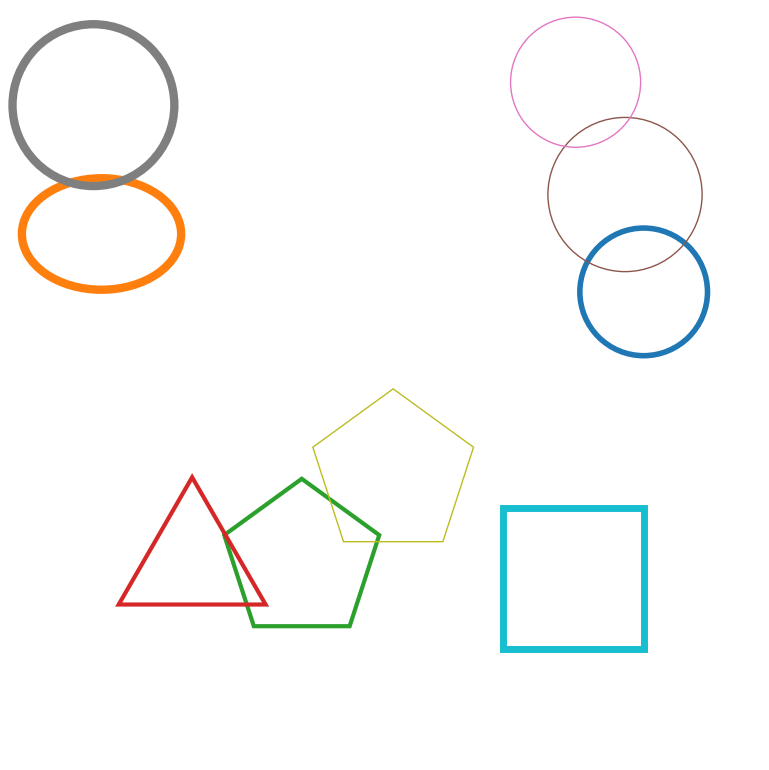[{"shape": "circle", "thickness": 2, "radius": 0.41, "center": [0.836, 0.621]}, {"shape": "oval", "thickness": 3, "radius": 0.52, "center": [0.132, 0.696]}, {"shape": "pentagon", "thickness": 1.5, "radius": 0.53, "center": [0.392, 0.272]}, {"shape": "triangle", "thickness": 1.5, "radius": 0.55, "center": [0.25, 0.27]}, {"shape": "circle", "thickness": 0.5, "radius": 0.5, "center": [0.812, 0.747]}, {"shape": "circle", "thickness": 0.5, "radius": 0.42, "center": [0.748, 0.893]}, {"shape": "circle", "thickness": 3, "radius": 0.53, "center": [0.121, 0.863]}, {"shape": "pentagon", "thickness": 0.5, "radius": 0.55, "center": [0.511, 0.385]}, {"shape": "square", "thickness": 2.5, "radius": 0.46, "center": [0.745, 0.249]}]